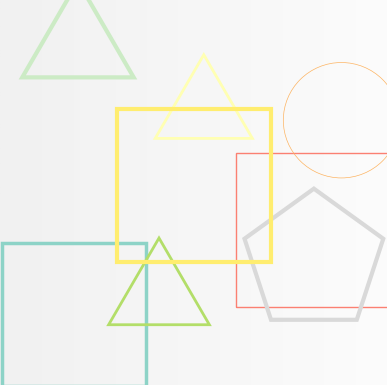[{"shape": "square", "thickness": 2.5, "radius": 0.93, "center": [0.191, 0.183]}, {"shape": "triangle", "thickness": 2, "radius": 0.72, "center": [0.526, 0.713]}, {"shape": "square", "thickness": 1, "radius": 1.0, "center": [0.808, 0.403]}, {"shape": "circle", "thickness": 0.5, "radius": 0.75, "center": [0.881, 0.688]}, {"shape": "triangle", "thickness": 2, "radius": 0.75, "center": [0.41, 0.232]}, {"shape": "pentagon", "thickness": 3, "radius": 0.94, "center": [0.81, 0.322]}, {"shape": "triangle", "thickness": 3, "radius": 0.83, "center": [0.201, 0.882]}, {"shape": "square", "thickness": 3, "radius": 0.99, "center": [0.5, 0.519]}]